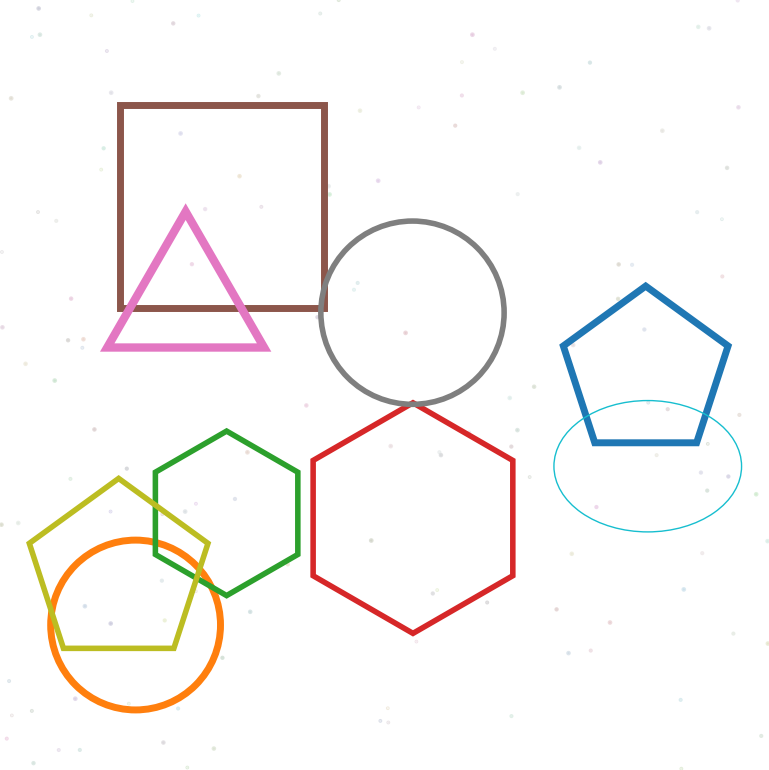[{"shape": "pentagon", "thickness": 2.5, "radius": 0.56, "center": [0.839, 0.516]}, {"shape": "circle", "thickness": 2.5, "radius": 0.55, "center": [0.176, 0.188]}, {"shape": "hexagon", "thickness": 2, "radius": 0.53, "center": [0.294, 0.333]}, {"shape": "hexagon", "thickness": 2, "radius": 0.75, "center": [0.536, 0.327]}, {"shape": "square", "thickness": 2.5, "radius": 0.66, "center": [0.288, 0.732]}, {"shape": "triangle", "thickness": 3, "radius": 0.59, "center": [0.241, 0.608]}, {"shape": "circle", "thickness": 2, "radius": 0.6, "center": [0.536, 0.594]}, {"shape": "pentagon", "thickness": 2, "radius": 0.61, "center": [0.154, 0.257]}, {"shape": "oval", "thickness": 0.5, "radius": 0.61, "center": [0.841, 0.395]}]